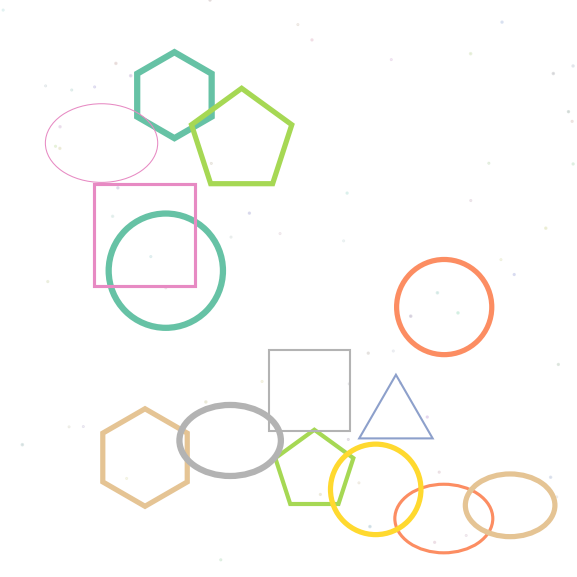[{"shape": "hexagon", "thickness": 3, "radius": 0.37, "center": [0.302, 0.834]}, {"shape": "circle", "thickness": 3, "radius": 0.49, "center": [0.287, 0.53]}, {"shape": "oval", "thickness": 1.5, "radius": 0.42, "center": [0.769, 0.101]}, {"shape": "circle", "thickness": 2.5, "radius": 0.41, "center": [0.769, 0.467]}, {"shape": "triangle", "thickness": 1, "radius": 0.37, "center": [0.686, 0.277]}, {"shape": "square", "thickness": 1.5, "radius": 0.44, "center": [0.251, 0.592]}, {"shape": "oval", "thickness": 0.5, "radius": 0.49, "center": [0.176, 0.751]}, {"shape": "pentagon", "thickness": 2.5, "radius": 0.46, "center": [0.418, 0.755]}, {"shape": "pentagon", "thickness": 2, "radius": 0.36, "center": [0.544, 0.184]}, {"shape": "circle", "thickness": 2.5, "radius": 0.39, "center": [0.651, 0.152]}, {"shape": "hexagon", "thickness": 2.5, "radius": 0.42, "center": [0.251, 0.207]}, {"shape": "oval", "thickness": 2.5, "radius": 0.39, "center": [0.883, 0.124]}, {"shape": "square", "thickness": 1, "radius": 0.35, "center": [0.537, 0.322]}, {"shape": "oval", "thickness": 3, "radius": 0.44, "center": [0.399, 0.236]}]